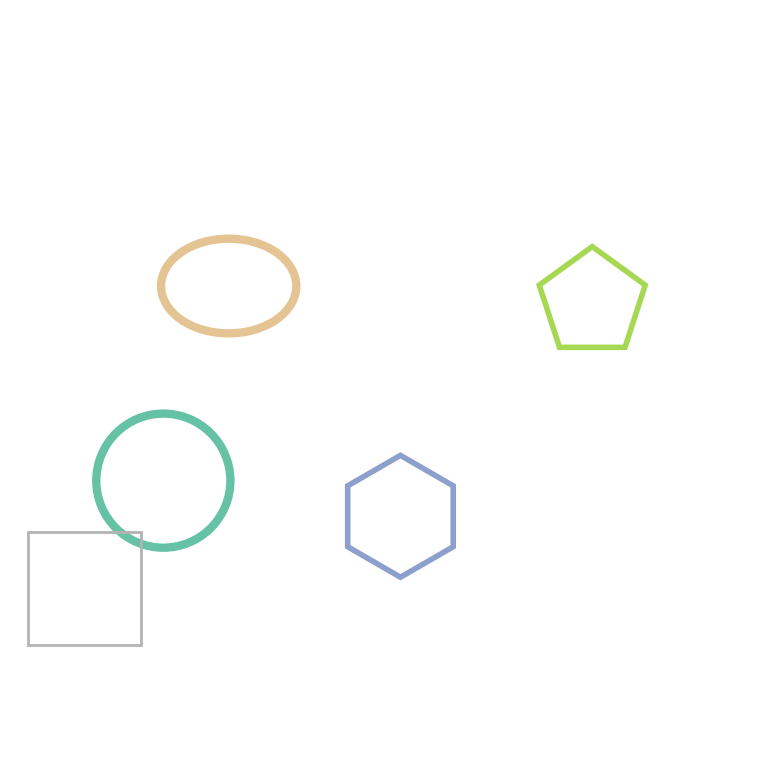[{"shape": "circle", "thickness": 3, "radius": 0.44, "center": [0.212, 0.376]}, {"shape": "hexagon", "thickness": 2, "radius": 0.4, "center": [0.52, 0.329]}, {"shape": "pentagon", "thickness": 2, "radius": 0.36, "center": [0.769, 0.607]}, {"shape": "oval", "thickness": 3, "radius": 0.44, "center": [0.297, 0.629]}, {"shape": "square", "thickness": 1, "radius": 0.37, "center": [0.109, 0.236]}]